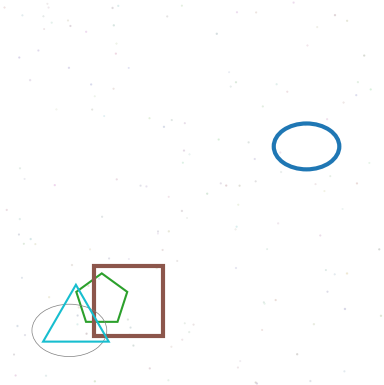[{"shape": "oval", "thickness": 3, "radius": 0.43, "center": [0.796, 0.62]}, {"shape": "pentagon", "thickness": 1.5, "radius": 0.35, "center": [0.264, 0.22]}, {"shape": "square", "thickness": 3, "radius": 0.45, "center": [0.334, 0.218]}, {"shape": "oval", "thickness": 0.5, "radius": 0.49, "center": [0.18, 0.142]}, {"shape": "triangle", "thickness": 1.5, "radius": 0.49, "center": [0.197, 0.162]}]